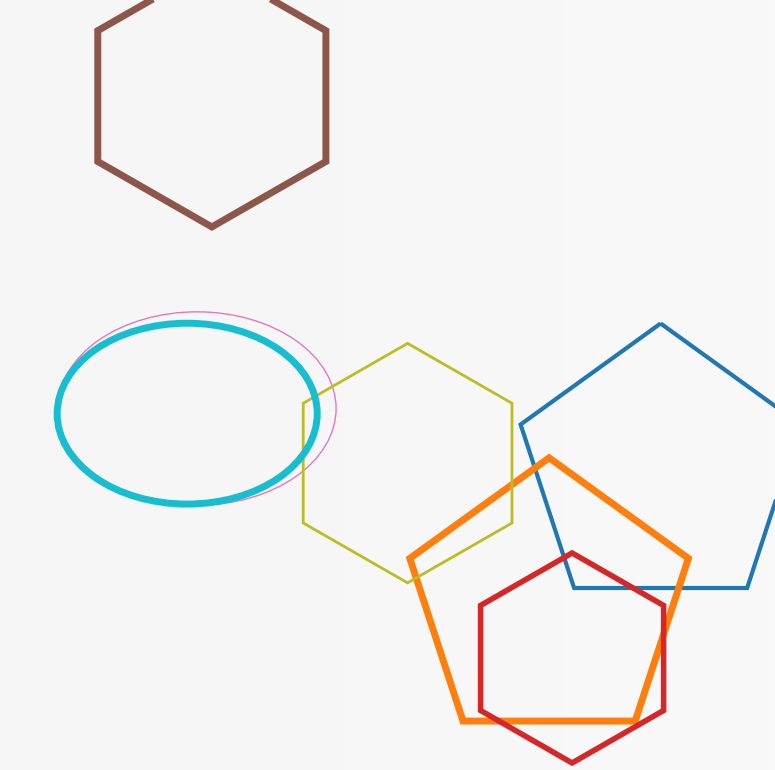[{"shape": "pentagon", "thickness": 1.5, "radius": 0.95, "center": [0.852, 0.39]}, {"shape": "pentagon", "thickness": 2.5, "radius": 0.94, "center": [0.709, 0.216]}, {"shape": "hexagon", "thickness": 2, "radius": 0.68, "center": [0.738, 0.145]}, {"shape": "hexagon", "thickness": 2.5, "radius": 0.85, "center": [0.273, 0.875]}, {"shape": "oval", "thickness": 0.5, "radius": 0.9, "center": [0.254, 0.469]}, {"shape": "hexagon", "thickness": 1, "radius": 0.78, "center": [0.526, 0.399]}, {"shape": "oval", "thickness": 2.5, "radius": 0.84, "center": [0.242, 0.463]}]